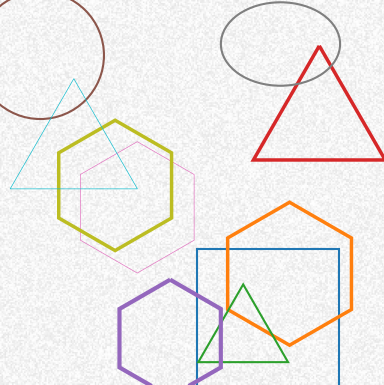[{"shape": "square", "thickness": 1.5, "radius": 0.92, "center": [0.696, 0.169]}, {"shape": "hexagon", "thickness": 2.5, "radius": 0.93, "center": [0.752, 0.289]}, {"shape": "triangle", "thickness": 1.5, "radius": 0.67, "center": [0.632, 0.127]}, {"shape": "triangle", "thickness": 2.5, "radius": 0.99, "center": [0.829, 0.683]}, {"shape": "hexagon", "thickness": 3, "radius": 0.76, "center": [0.442, 0.122]}, {"shape": "circle", "thickness": 1.5, "radius": 0.83, "center": [0.105, 0.856]}, {"shape": "hexagon", "thickness": 0.5, "radius": 0.85, "center": [0.357, 0.461]}, {"shape": "oval", "thickness": 1.5, "radius": 0.77, "center": [0.729, 0.886]}, {"shape": "hexagon", "thickness": 2.5, "radius": 0.85, "center": [0.299, 0.518]}, {"shape": "triangle", "thickness": 0.5, "radius": 0.95, "center": [0.192, 0.605]}]